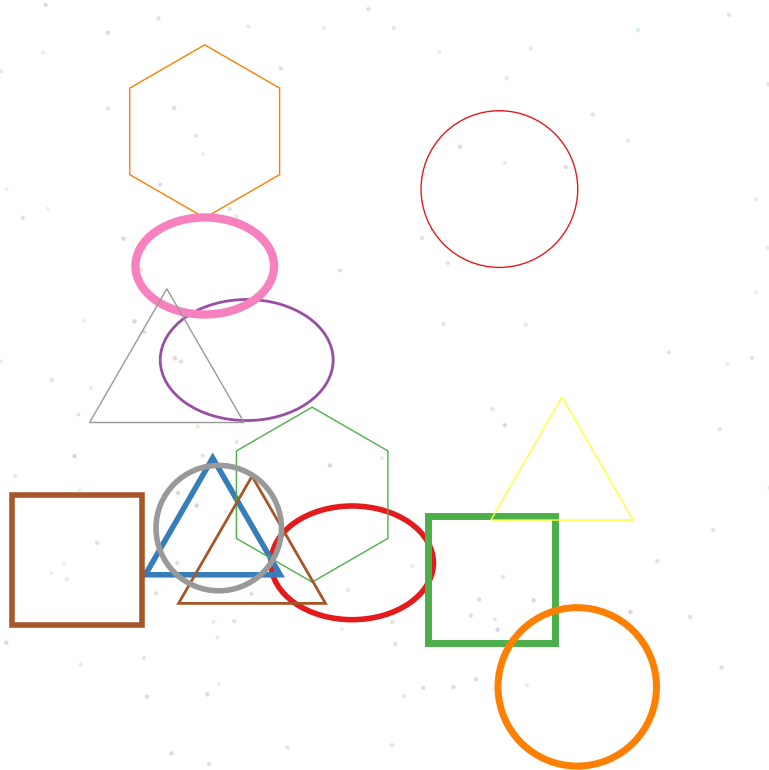[{"shape": "oval", "thickness": 2, "radius": 0.53, "center": [0.457, 0.269]}, {"shape": "circle", "thickness": 0.5, "radius": 0.51, "center": [0.649, 0.754]}, {"shape": "triangle", "thickness": 2, "radius": 0.51, "center": [0.276, 0.304]}, {"shape": "hexagon", "thickness": 0.5, "radius": 0.57, "center": [0.405, 0.358]}, {"shape": "square", "thickness": 2.5, "radius": 0.41, "center": [0.639, 0.247]}, {"shape": "oval", "thickness": 1, "radius": 0.56, "center": [0.32, 0.532]}, {"shape": "circle", "thickness": 2.5, "radius": 0.51, "center": [0.75, 0.108]}, {"shape": "hexagon", "thickness": 0.5, "radius": 0.56, "center": [0.266, 0.829]}, {"shape": "triangle", "thickness": 0.5, "radius": 0.53, "center": [0.73, 0.378]}, {"shape": "square", "thickness": 2, "radius": 0.42, "center": [0.1, 0.273]}, {"shape": "triangle", "thickness": 1, "radius": 0.55, "center": [0.327, 0.271]}, {"shape": "oval", "thickness": 3, "radius": 0.45, "center": [0.266, 0.655]}, {"shape": "circle", "thickness": 2, "radius": 0.41, "center": [0.284, 0.314]}, {"shape": "triangle", "thickness": 0.5, "radius": 0.58, "center": [0.217, 0.509]}]